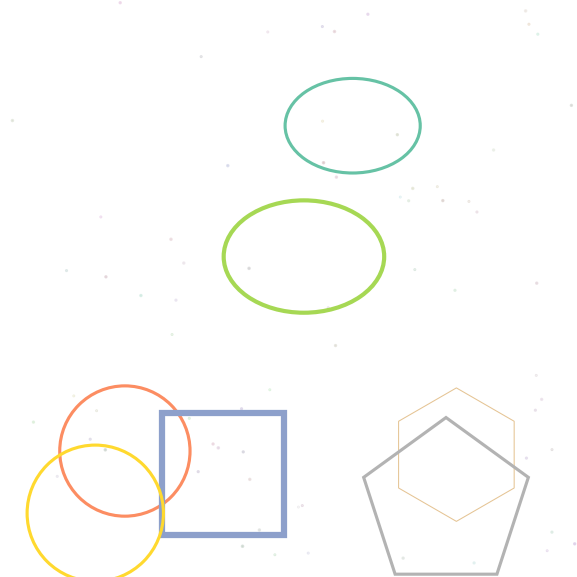[{"shape": "oval", "thickness": 1.5, "radius": 0.59, "center": [0.611, 0.781]}, {"shape": "circle", "thickness": 1.5, "radius": 0.56, "center": [0.216, 0.218]}, {"shape": "square", "thickness": 3, "radius": 0.53, "center": [0.386, 0.178]}, {"shape": "oval", "thickness": 2, "radius": 0.69, "center": [0.526, 0.555]}, {"shape": "circle", "thickness": 1.5, "radius": 0.59, "center": [0.165, 0.11]}, {"shape": "hexagon", "thickness": 0.5, "radius": 0.58, "center": [0.79, 0.212]}, {"shape": "pentagon", "thickness": 1.5, "radius": 0.75, "center": [0.772, 0.126]}]